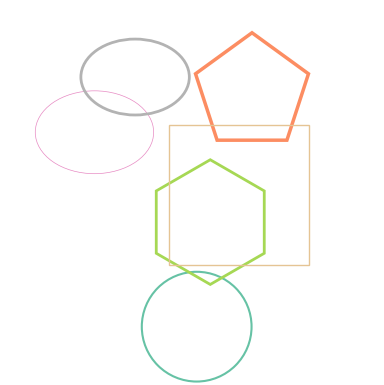[{"shape": "circle", "thickness": 1.5, "radius": 0.71, "center": [0.511, 0.152]}, {"shape": "pentagon", "thickness": 2.5, "radius": 0.77, "center": [0.655, 0.761]}, {"shape": "oval", "thickness": 0.5, "radius": 0.77, "center": [0.245, 0.656]}, {"shape": "hexagon", "thickness": 2, "radius": 0.81, "center": [0.546, 0.423]}, {"shape": "square", "thickness": 1, "radius": 0.91, "center": [0.62, 0.493]}, {"shape": "oval", "thickness": 2, "radius": 0.7, "center": [0.351, 0.8]}]